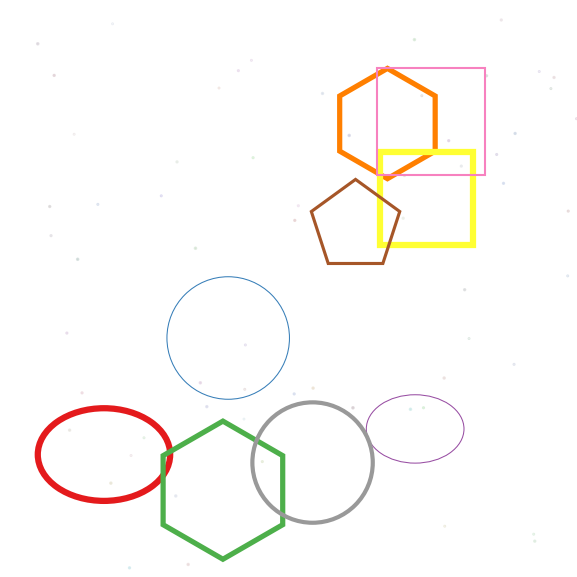[{"shape": "oval", "thickness": 3, "radius": 0.57, "center": [0.18, 0.212]}, {"shape": "circle", "thickness": 0.5, "radius": 0.53, "center": [0.395, 0.414]}, {"shape": "hexagon", "thickness": 2.5, "radius": 0.6, "center": [0.386, 0.15]}, {"shape": "oval", "thickness": 0.5, "radius": 0.42, "center": [0.719, 0.256]}, {"shape": "hexagon", "thickness": 2.5, "radius": 0.48, "center": [0.671, 0.785]}, {"shape": "square", "thickness": 3, "radius": 0.4, "center": [0.739, 0.655]}, {"shape": "pentagon", "thickness": 1.5, "radius": 0.4, "center": [0.616, 0.608]}, {"shape": "square", "thickness": 1, "radius": 0.47, "center": [0.746, 0.789]}, {"shape": "circle", "thickness": 2, "radius": 0.52, "center": [0.541, 0.198]}]